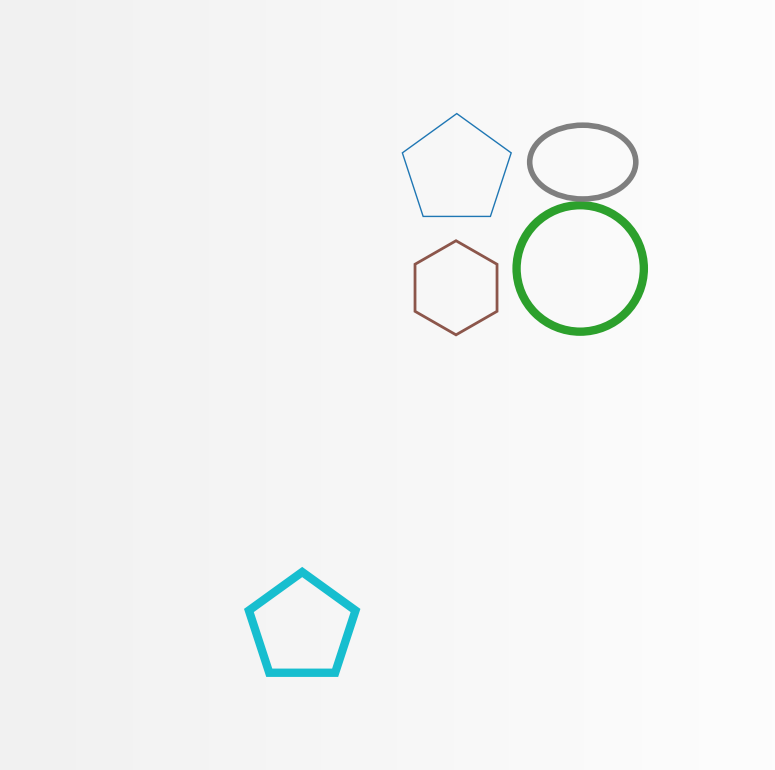[{"shape": "pentagon", "thickness": 0.5, "radius": 0.37, "center": [0.589, 0.779]}, {"shape": "circle", "thickness": 3, "radius": 0.41, "center": [0.749, 0.651]}, {"shape": "hexagon", "thickness": 1, "radius": 0.31, "center": [0.588, 0.626]}, {"shape": "oval", "thickness": 2, "radius": 0.34, "center": [0.752, 0.789]}, {"shape": "pentagon", "thickness": 3, "radius": 0.36, "center": [0.39, 0.185]}]